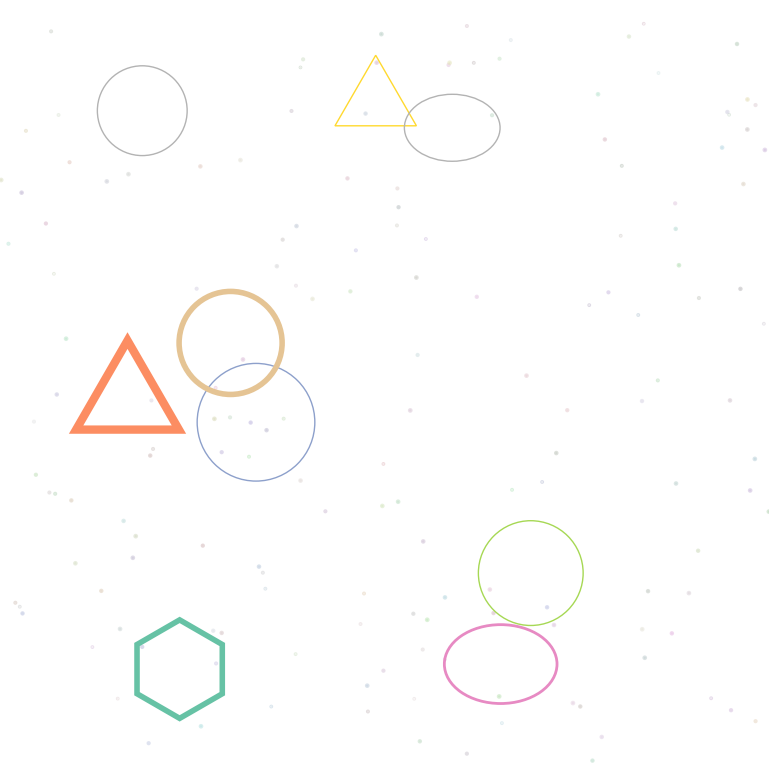[{"shape": "hexagon", "thickness": 2, "radius": 0.32, "center": [0.233, 0.131]}, {"shape": "triangle", "thickness": 3, "radius": 0.39, "center": [0.166, 0.481]}, {"shape": "circle", "thickness": 0.5, "radius": 0.38, "center": [0.332, 0.452]}, {"shape": "oval", "thickness": 1, "radius": 0.37, "center": [0.65, 0.138]}, {"shape": "circle", "thickness": 0.5, "radius": 0.34, "center": [0.689, 0.256]}, {"shape": "triangle", "thickness": 0.5, "radius": 0.31, "center": [0.488, 0.867]}, {"shape": "circle", "thickness": 2, "radius": 0.33, "center": [0.299, 0.555]}, {"shape": "oval", "thickness": 0.5, "radius": 0.31, "center": [0.587, 0.834]}, {"shape": "circle", "thickness": 0.5, "radius": 0.29, "center": [0.185, 0.856]}]